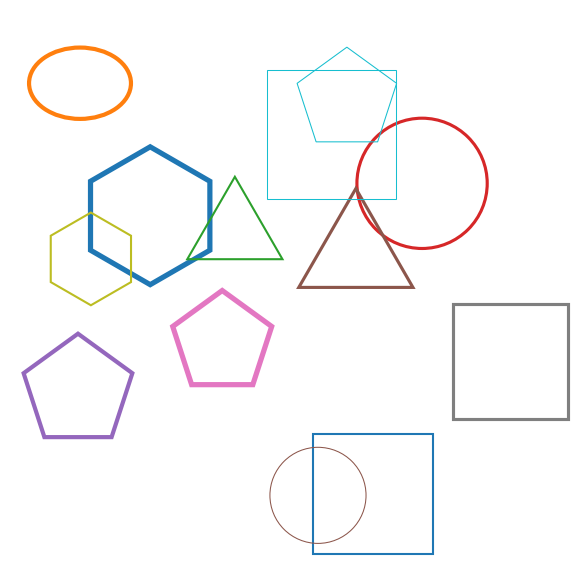[{"shape": "hexagon", "thickness": 2.5, "radius": 0.6, "center": [0.26, 0.626]}, {"shape": "square", "thickness": 1, "radius": 0.52, "center": [0.646, 0.144]}, {"shape": "oval", "thickness": 2, "radius": 0.44, "center": [0.139, 0.855]}, {"shape": "triangle", "thickness": 1, "radius": 0.48, "center": [0.407, 0.598]}, {"shape": "circle", "thickness": 1.5, "radius": 0.56, "center": [0.731, 0.682]}, {"shape": "pentagon", "thickness": 2, "radius": 0.5, "center": [0.135, 0.322]}, {"shape": "triangle", "thickness": 1.5, "radius": 0.57, "center": [0.616, 0.559]}, {"shape": "circle", "thickness": 0.5, "radius": 0.42, "center": [0.551, 0.141]}, {"shape": "pentagon", "thickness": 2.5, "radius": 0.45, "center": [0.385, 0.406]}, {"shape": "square", "thickness": 1.5, "radius": 0.5, "center": [0.884, 0.373]}, {"shape": "hexagon", "thickness": 1, "radius": 0.4, "center": [0.157, 0.551]}, {"shape": "square", "thickness": 0.5, "radius": 0.56, "center": [0.574, 0.766]}, {"shape": "pentagon", "thickness": 0.5, "radius": 0.45, "center": [0.601, 0.827]}]